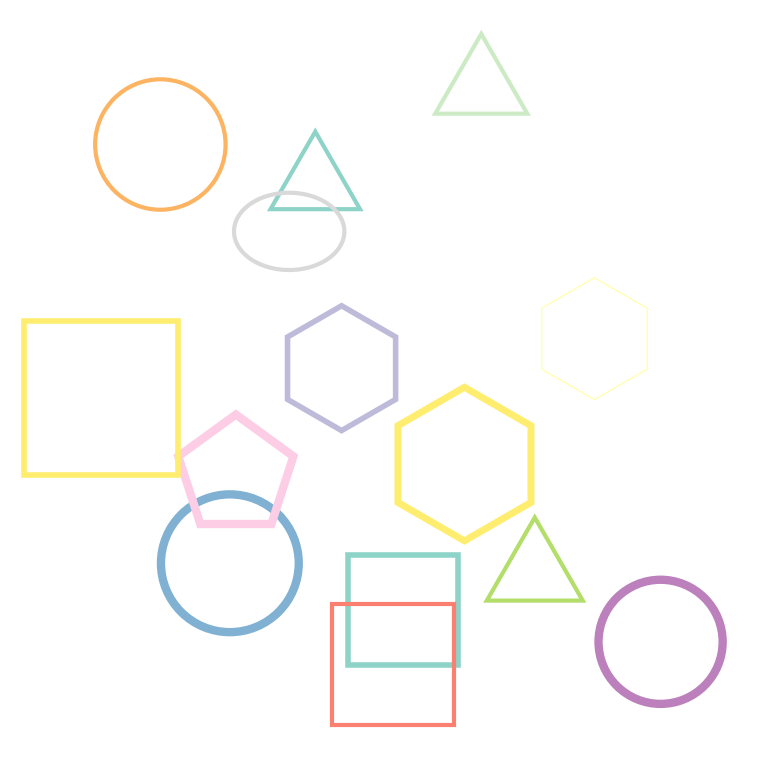[{"shape": "triangle", "thickness": 1.5, "radius": 0.34, "center": [0.409, 0.762]}, {"shape": "square", "thickness": 2, "radius": 0.36, "center": [0.523, 0.208]}, {"shape": "hexagon", "thickness": 0.5, "radius": 0.4, "center": [0.772, 0.56]}, {"shape": "hexagon", "thickness": 2, "radius": 0.41, "center": [0.444, 0.522]}, {"shape": "square", "thickness": 1.5, "radius": 0.4, "center": [0.511, 0.137]}, {"shape": "circle", "thickness": 3, "radius": 0.45, "center": [0.299, 0.269]}, {"shape": "circle", "thickness": 1.5, "radius": 0.42, "center": [0.208, 0.812]}, {"shape": "triangle", "thickness": 1.5, "radius": 0.36, "center": [0.695, 0.256]}, {"shape": "pentagon", "thickness": 3, "radius": 0.39, "center": [0.306, 0.383]}, {"shape": "oval", "thickness": 1.5, "radius": 0.36, "center": [0.376, 0.7]}, {"shape": "circle", "thickness": 3, "radius": 0.4, "center": [0.858, 0.166]}, {"shape": "triangle", "thickness": 1.5, "radius": 0.35, "center": [0.625, 0.887]}, {"shape": "square", "thickness": 2, "radius": 0.5, "center": [0.131, 0.483]}, {"shape": "hexagon", "thickness": 2.5, "radius": 0.5, "center": [0.603, 0.397]}]